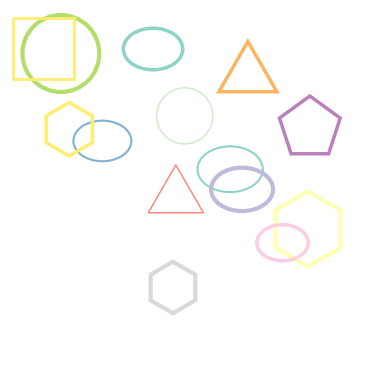[{"shape": "oval", "thickness": 1.5, "radius": 0.42, "center": [0.598, 0.56]}, {"shape": "oval", "thickness": 2.5, "radius": 0.39, "center": [0.398, 0.873]}, {"shape": "hexagon", "thickness": 3, "radius": 0.49, "center": [0.8, 0.405]}, {"shape": "oval", "thickness": 3, "radius": 0.4, "center": [0.629, 0.508]}, {"shape": "triangle", "thickness": 1, "radius": 0.41, "center": [0.457, 0.489]}, {"shape": "oval", "thickness": 1.5, "radius": 0.38, "center": [0.266, 0.634]}, {"shape": "triangle", "thickness": 2.5, "radius": 0.43, "center": [0.644, 0.805]}, {"shape": "circle", "thickness": 3, "radius": 0.5, "center": [0.158, 0.861]}, {"shape": "oval", "thickness": 2.5, "radius": 0.33, "center": [0.734, 0.37]}, {"shape": "hexagon", "thickness": 3, "radius": 0.33, "center": [0.449, 0.253]}, {"shape": "pentagon", "thickness": 2.5, "radius": 0.41, "center": [0.805, 0.668]}, {"shape": "circle", "thickness": 1, "radius": 0.36, "center": [0.48, 0.699]}, {"shape": "square", "thickness": 2, "radius": 0.4, "center": [0.113, 0.874]}, {"shape": "hexagon", "thickness": 2.5, "radius": 0.35, "center": [0.18, 0.664]}]